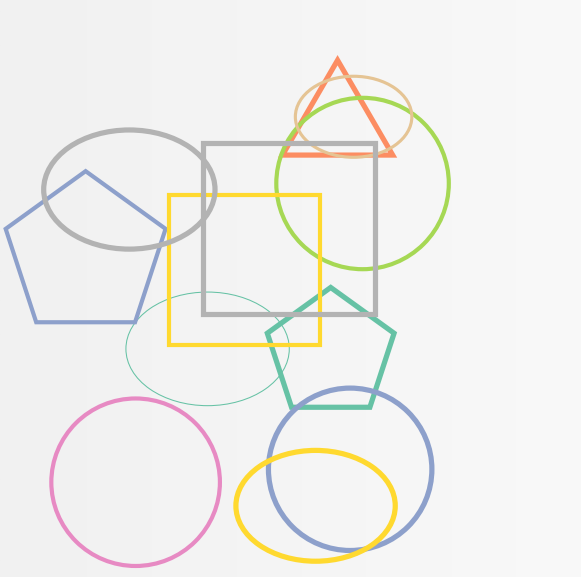[{"shape": "pentagon", "thickness": 2.5, "radius": 0.57, "center": [0.569, 0.387]}, {"shape": "oval", "thickness": 0.5, "radius": 0.7, "center": [0.357, 0.395]}, {"shape": "triangle", "thickness": 2.5, "radius": 0.55, "center": [0.581, 0.785]}, {"shape": "pentagon", "thickness": 2, "radius": 0.72, "center": [0.147, 0.558]}, {"shape": "circle", "thickness": 2.5, "radius": 0.7, "center": [0.602, 0.187]}, {"shape": "circle", "thickness": 2, "radius": 0.73, "center": [0.233, 0.164]}, {"shape": "circle", "thickness": 2, "radius": 0.74, "center": [0.624, 0.681]}, {"shape": "square", "thickness": 2, "radius": 0.65, "center": [0.421, 0.532]}, {"shape": "oval", "thickness": 2.5, "radius": 0.69, "center": [0.543, 0.123]}, {"shape": "oval", "thickness": 1.5, "radius": 0.5, "center": [0.608, 0.797]}, {"shape": "oval", "thickness": 2.5, "radius": 0.74, "center": [0.223, 0.671]}, {"shape": "square", "thickness": 2.5, "radius": 0.74, "center": [0.496, 0.604]}]